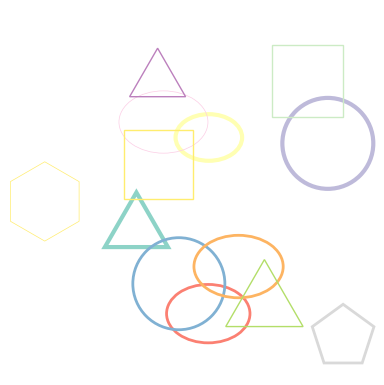[{"shape": "triangle", "thickness": 3, "radius": 0.47, "center": [0.354, 0.406]}, {"shape": "oval", "thickness": 3, "radius": 0.43, "center": [0.542, 0.643]}, {"shape": "circle", "thickness": 3, "radius": 0.59, "center": [0.851, 0.628]}, {"shape": "oval", "thickness": 2, "radius": 0.54, "center": [0.541, 0.185]}, {"shape": "circle", "thickness": 2, "radius": 0.6, "center": [0.465, 0.263]}, {"shape": "oval", "thickness": 2, "radius": 0.58, "center": [0.62, 0.308]}, {"shape": "triangle", "thickness": 1, "radius": 0.58, "center": [0.687, 0.21]}, {"shape": "oval", "thickness": 0.5, "radius": 0.58, "center": [0.425, 0.683]}, {"shape": "pentagon", "thickness": 2, "radius": 0.42, "center": [0.891, 0.125]}, {"shape": "triangle", "thickness": 1, "radius": 0.42, "center": [0.409, 0.791]}, {"shape": "square", "thickness": 1, "radius": 0.47, "center": [0.798, 0.79]}, {"shape": "square", "thickness": 1, "radius": 0.45, "center": [0.412, 0.573]}, {"shape": "hexagon", "thickness": 0.5, "radius": 0.52, "center": [0.116, 0.477]}]